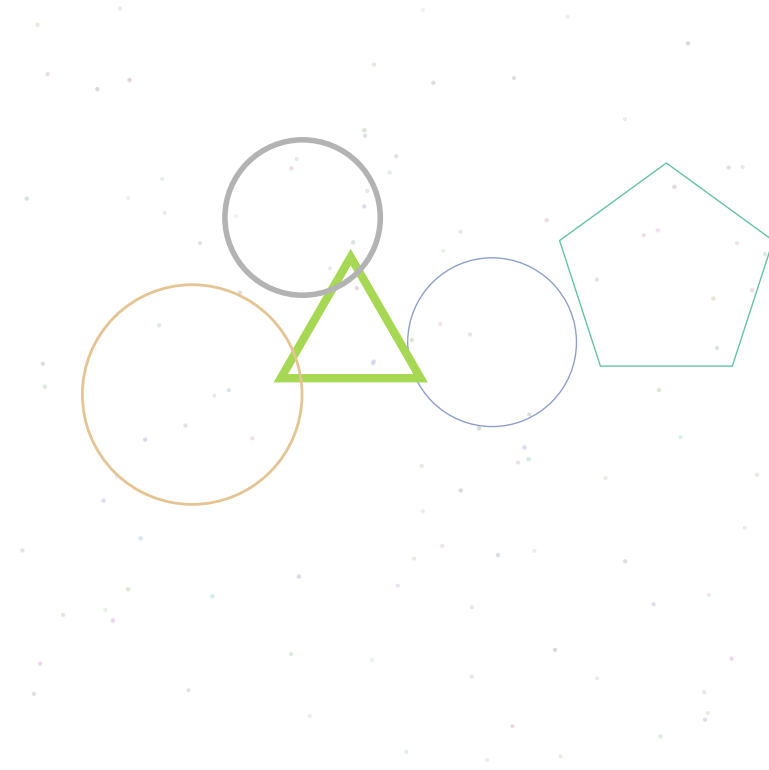[{"shape": "pentagon", "thickness": 0.5, "radius": 0.73, "center": [0.865, 0.643]}, {"shape": "circle", "thickness": 0.5, "radius": 0.55, "center": [0.639, 0.556]}, {"shape": "triangle", "thickness": 3, "radius": 0.52, "center": [0.455, 0.561]}, {"shape": "circle", "thickness": 1, "radius": 0.71, "center": [0.25, 0.488]}, {"shape": "circle", "thickness": 2, "radius": 0.5, "center": [0.393, 0.718]}]